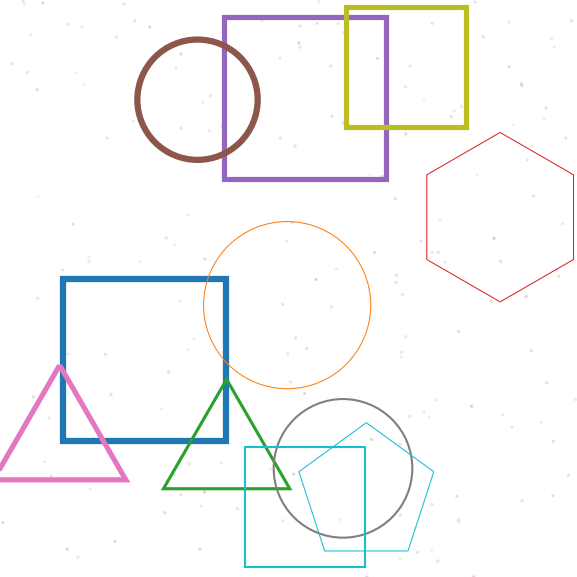[{"shape": "square", "thickness": 3, "radius": 0.7, "center": [0.25, 0.375]}, {"shape": "circle", "thickness": 0.5, "radius": 0.72, "center": [0.497, 0.471]}, {"shape": "triangle", "thickness": 1.5, "radius": 0.63, "center": [0.392, 0.216]}, {"shape": "hexagon", "thickness": 0.5, "radius": 0.73, "center": [0.866, 0.623]}, {"shape": "square", "thickness": 2.5, "radius": 0.7, "center": [0.528, 0.829]}, {"shape": "circle", "thickness": 3, "radius": 0.52, "center": [0.342, 0.826]}, {"shape": "triangle", "thickness": 2.5, "radius": 0.66, "center": [0.103, 0.234]}, {"shape": "circle", "thickness": 1, "radius": 0.6, "center": [0.594, 0.188]}, {"shape": "square", "thickness": 2.5, "radius": 0.52, "center": [0.703, 0.883]}, {"shape": "pentagon", "thickness": 0.5, "radius": 0.61, "center": [0.634, 0.144]}, {"shape": "square", "thickness": 1, "radius": 0.52, "center": [0.528, 0.122]}]